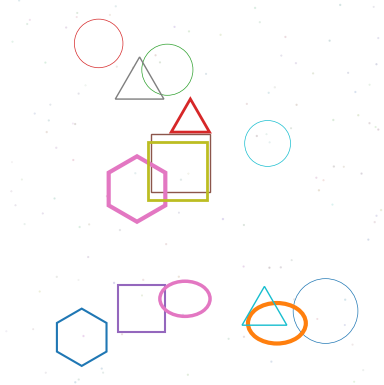[{"shape": "hexagon", "thickness": 1.5, "radius": 0.37, "center": [0.212, 0.124]}, {"shape": "circle", "thickness": 0.5, "radius": 0.42, "center": [0.846, 0.192]}, {"shape": "oval", "thickness": 3, "radius": 0.38, "center": [0.719, 0.16]}, {"shape": "circle", "thickness": 0.5, "radius": 0.33, "center": [0.435, 0.819]}, {"shape": "circle", "thickness": 0.5, "radius": 0.32, "center": [0.256, 0.887]}, {"shape": "triangle", "thickness": 2, "radius": 0.29, "center": [0.494, 0.686]}, {"shape": "square", "thickness": 1.5, "radius": 0.31, "center": [0.368, 0.198]}, {"shape": "square", "thickness": 1, "radius": 0.38, "center": [0.469, 0.576]}, {"shape": "oval", "thickness": 2.5, "radius": 0.33, "center": [0.48, 0.224]}, {"shape": "hexagon", "thickness": 3, "radius": 0.42, "center": [0.356, 0.509]}, {"shape": "triangle", "thickness": 1, "radius": 0.36, "center": [0.363, 0.779]}, {"shape": "square", "thickness": 2, "radius": 0.38, "center": [0.461, 0.556]}, {"shape": "triangle", "thickness": 1, "radius": 0.34, "center": [0.687, 0.189]}, {"shape": "circle", "thickness": 0.5, "radius": 0.3, "center": [0.695, 0.627]}]